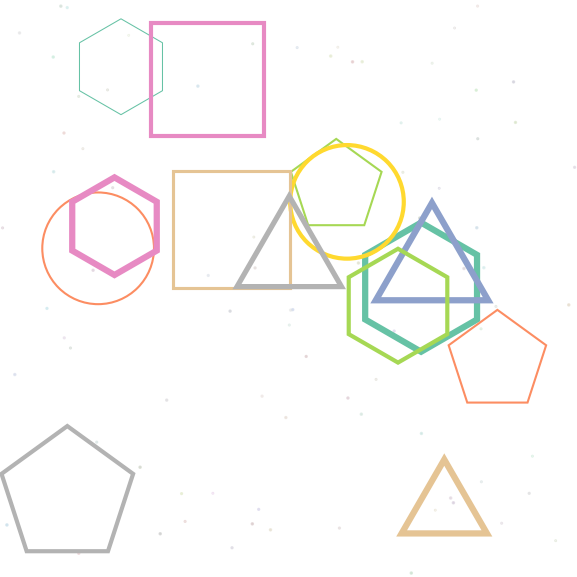[{"shape": "hexagon", "thickness": 0.5, "radius": 0.41, "center": [0.209, 0.884]}, {"shape": "hexagon", "thickness": 3, "radius": 0.56, "center": [0.729, 0.502]}, {"shape": "circle", "thickness": 1, "radius": 0.48, "center": [0.17, 0.569]}, {"shape": "pentagon", "thickness": 1, "radius": 0.44, "center": [0.861, 0.374]}, {"shape": "triangle", "thickness": 3, "radius": 0.56, "center": [0.748, 0.535]}, {"shape": "hexagon", "thickness": 3, "radius": 0.42, "center": [0.198, 0.607]}, {"shape": "square", "thickness": 2, "radius": 0.49, "center": [0.36, 0.862]}, {"shape": "hexagon", "thickness": 2, "radius": 0.49, "center": [0.689, 0.47]}, {"shape": "pentagon", "thickness": 1, "radius": 0.41, "center": [0.582, 0.676]}, {"shape": "circle", "thickness": 2, "radius": 0.49, "center": [0.601, 0.65]}, {"shape": "square", "thickness": 1.5, "radius": 0.51, "center": [0.401, 0.602]}, {"shape": "triangle", "thickness": 3, "radius": 0.43, "center": [0.769, 0.118]}, {"shape": "triangle", "thickness": 2.5, "radius": 0.52, "center": [0.501, 0.555]}, {"shape": "pentagon", "thickness": 2, "radius": 0.6, "center": [0.117, 0.142]}]